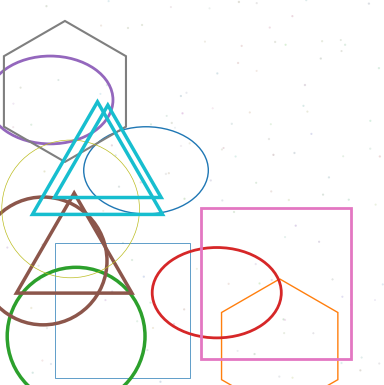[{"shape": "oval", "thickness": 1, "radius": 0.81, "center": [0.379, 0.558]}, {"shape": "square", "thickness": 0.5, "radius": 0.88, "center": [0.319, 0.193]}, {"shape": "hexagon", "thickness": 1, "radius": 0.87, "center": [0.727, 0.101]}, {"shape": "circle", "thickness": 2.5, "radius": 0.89, "center": [0.198, 0.127]}, {"shape": "oval", "thickness": 2, "radius": 0.84, "center": [0.563, 0.24]}, {"shape": "oval", "thickness": 2, "radius": 0.81, "center": [0.13, 0.74]}, {"shape": "circle", "thickness": 2.5, "radius": 0.83, "center": [0.112, 0.322]}, {"shape": "triangle", "thickness": 2.5, "radius": 0.87, "center": [0.193, 0.325]}, {"shape": "square", "thickness": 2, "radius": 0.98, "center": [0.716, 0.263]}, {"shape": "hexagon", "thickness": 1.5, "radius": 0.92, "center": [0.169, 0.763]}, {"shape": "circle", "thickness": 0.5, "radius": 0.89, "center": [0.183, 0.457]}, {"shape": "triangle", "thickness": 2.5, "radius": 0.98, "center": [0.253, 0.541]}, {"shape": "triangle", "thickness": 2.5, "radius": 0.8, "center": [0.28, 0.567]}]